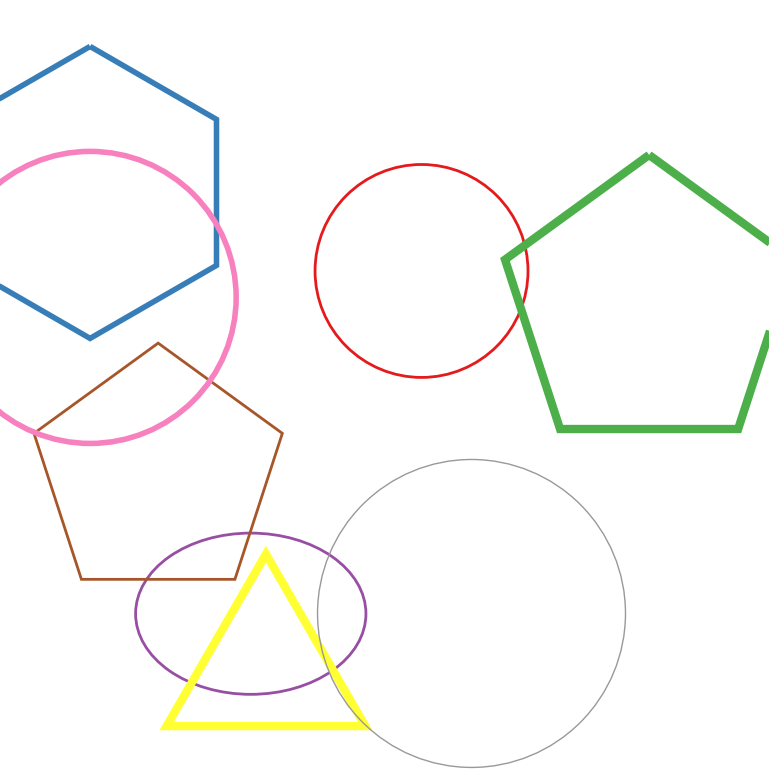[{"shape": "circle", "thickness": 1, "radius": 0.69, "center": [0.547, 0.648]}, {"shape": "hexagon", "thickness": 2, "radius": 0.95, "center": [0.117, 0.75]}, {"shape": "pentagon", "thickness": 3, "radius": 0.98, "center": [0.843, 0.602]}, {"shape": "oval", "thickness": 1, "radius": 0.75, "center": [0.326, 0.203]}, {"shape": "triangle", "thickness": 3, "radius": 0.74, "center": [0.345, 0.131]}, {"shape": "pentagon", "thickness": 1, "radius": 0.85, "center": [0.205, 0.385]}, {"shape": "circle", "thickness": 2, "radius": 0.95, "center": [0.117, 0.614]}, {"shape": "circle", "thickness": 0.5, "radius": 1.0, "center": [0.612, 0.203]}]